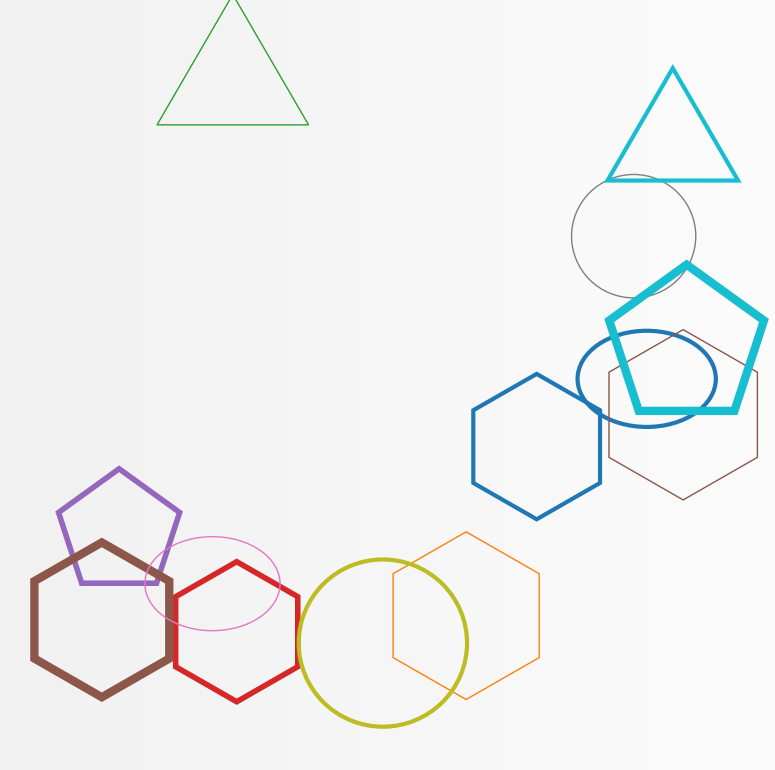[{"shape": "hexagon", "thickness": 1.5, "radius": 0.47, "center": [0.692, 0.42]}, {"shape": "oval", "thickness": 1.5, "radius": 0.45, "center": [0.834, 0.508]}, {"shape": "hexagon", "thickness": 0.5, "radius": 0.54, "center": [0.601, 0.2]}, {"shape": "triangle", "thickness": 0.5, "radius": 0.56, "center": [0.3, 0.894]}, {"shape": "hexagon", "thickness": 2, "radius": 0.45, "center": [0.305, 0.18]}, {"shape": "pentagon", "thickness": 2, "radius": 0.41, "center": [0.154, 0.309]}, {"shape": "hexagon", "thickness": 0.5, "radius": 0.55, "center": [0.882, 0.461]}, {"shape": "hexagon", "thickness": 3, "radius": 0.5, "center": [0.131, 0.195]}, {"shape": "oval", "thickness": 0.5, "radius": 0.44, "center": [0.274, 0.242]}, {"shape": "circle", "thickness": 0.5, "radius": 0.4, "center": [0.818, 0.693]}, {"shape": "circle", "thickness": 1.5, "radius": 0.54, "center": [0.494, 0.165]}, {"shape": "triangle", "thickness": 1.5, "radius": 0.49, "center": [0.868, 0.814]}, {"shape": "pentagon", "thickness": 3, "radius": 0.52, "center": [0.886, 0.551]}]